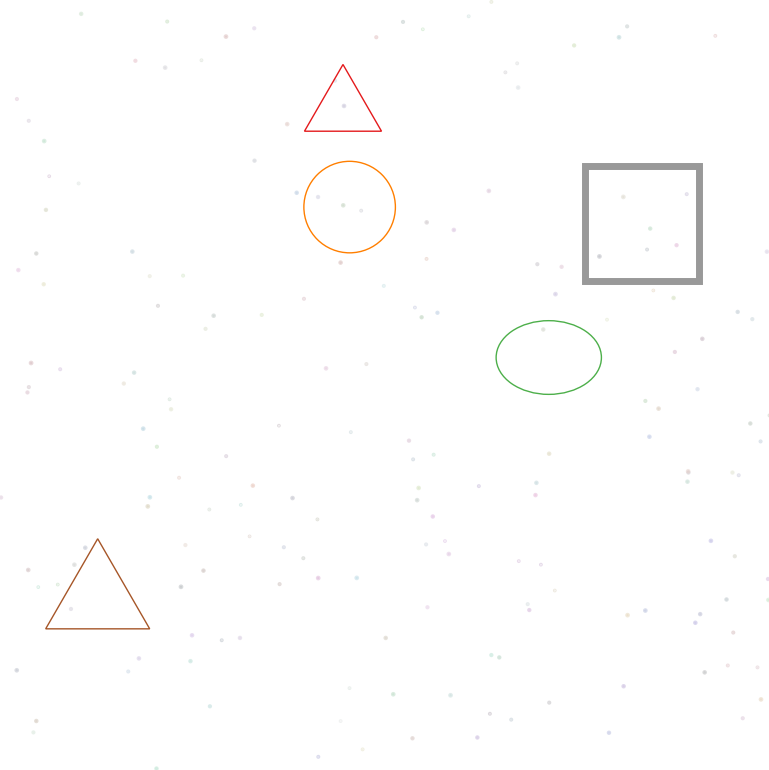[{"shape": "triangle", "thickness": 0.5, "radius": 0.29, "center": [0.445, 0.858]}, {"shape": "oval", "thickness": 0.5, "radius": 0.34, "center": [0.713, 0.536]}, {"shape": "circle", "thickness": 0.5, "radius": 0.3, "center": [0.454, 0.731]}, {"shape": "triangle", "thickness": 0.5, "radius": 0.39, "center": [0.127, 0.222]}, {"shape": "square", "thickness": 2.5, "radius": 0.37, "center": [0.834, 0.71]}]